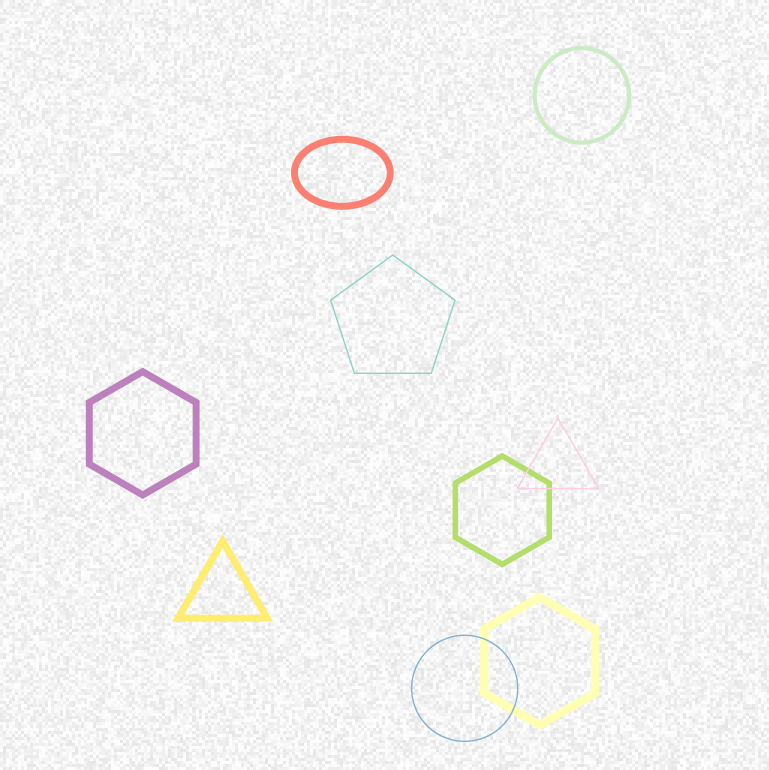[{"shape": "pentagon", "thickness": 0.5, "radius": 0.42, "center": [0.51, 0.584]}, {"shape": "hexagon", "thickness": 3, "radius": 0.42, "center": [0.701, 0.141]}, {"shape": "oval", "thickness": 2.5, "radius": 0.31, "center": [0.445, 0.776]}, {"shape": "circle", "thickness": 0.5, "radius": 0.34, "center": [0.603, 0.106]}, {"shape": "hexagon", "thickness": 2, "radius": 0.35, "center": [0.652, 0.337]}, {"shape": "triangle", "thickness": 0.5, "radius": 0.31, "center": [0.725, 0.396]}, {"shape": "hexagon", "thickness": 2.5, "radius": 0.4, "center": [0.185, 0.437]}, {"shape": "circle", "thickness": 1.5, "radius": 0.31, "center": [0.756, 0.876]}, {"shape": "triangle", "thickness": 2.5, "radius": 0.33, "center": [0.289, 0.231]}]